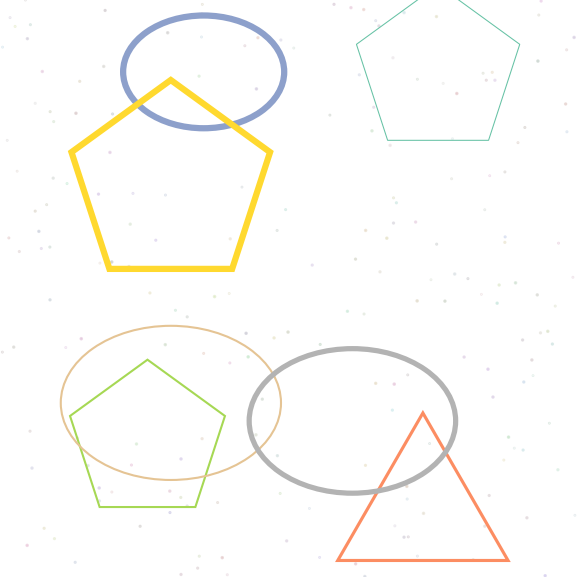[{"shape": "pentagon", "thickness": 0.5, "radius": 0.74, "center": [0.759, 0.876]}, {"shape": "triangle", "thickness": 1.5, "radius": 0.85, "center": [0.732, 0.114]}, {"shape": "oval", "thickness": 3, "radius": 0.7, "center": [0.353, 0.875]}, {"shape": "pentagon", "thickness": 1, "radius": 0.71, "center": [0.255, 0.235]}, {"shape": "pentagon", "thickness": 3, "radius": 0.9, "center": [0.296, 0.68]}, {"shape": "oval", "thickness": 1, "radius": 0.95, "center": [0.296, 0.301]}, {"shape": "oval", "thickness": 2.5, "radius": 0.89, "center": [0.61, 0.27]}]